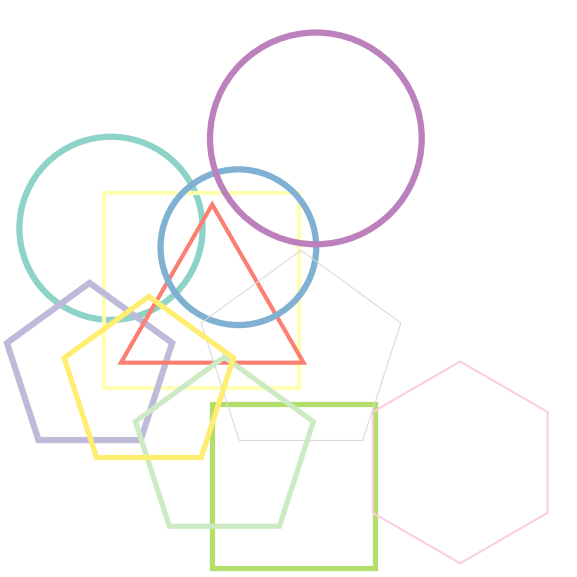[{"shape": "circle", "thickness": 3, "radius": 0.79, "center": [0.192, 0.604]}, {"shape": "square", "thickness": 2, "radius": 0.84, "center": [0.349, 0.496]}, {"shape": "pentagon", "thickness": 3, "radius": 0.75, "center": [0.155, 0.359]}, {"shape": "triangle", "thickness": 2, "radius": 0.91, "center": [0.367, 0.462]}, {"shape": "circle", "thickness": 3, "radius": 0.67, "center": [0.413, 0.571]}, {"shape": "square", "thickness": 2.5, "radius": 0.71, "center": [0.508, 0.158]}, {"shape": "hexagon", "thickness": 1, "radius": 0.87, "center": [0.797, 0.198]}, {"shape": "pentagon", "thickness": 0.5, "radius": 0.91, "center": [0.521, 0.384]}, {"shape": "circle", "thickness": 3, "radius": 0.92, "center": [0.547, 0.759]}, {"shape": "pentagon", "thickness": 2.5, "radius": 0.81, "center": [0.389, 0.219]}, {"shape": "pentagon", "thickness": 2.5, "radius": 0.77, "center": [0.258, 0.332]}]